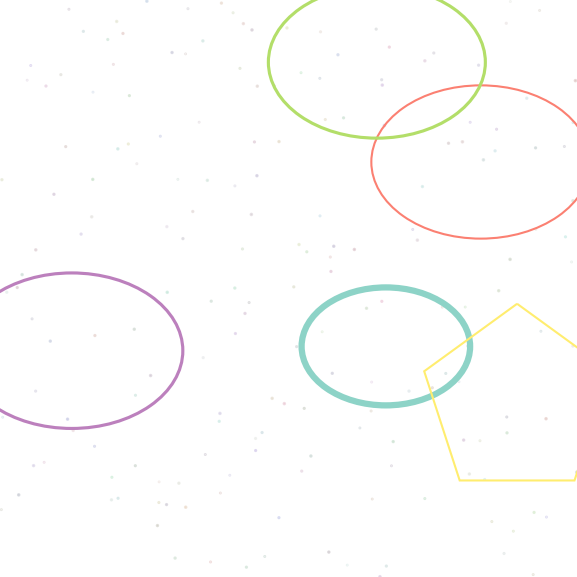[{"shape": "oval", "thickness": 3, "radius": 0.73, "center": [0.668, 0.399]}, {"shape": "oval", "thickness": 1, "radius": 0.95, "center": [0.833, 0.719]}, {"shape": "oval", "thickness": 1.5, "radius": 0.94, "center": [0.653, 0.891]}, {"shape": "oval", "thickness": 1.5, "radius": 0.96, "center": [0.124, 0.392]}, {"shape": "pentagon", "thickness": 1, "radius": 0.85, "center": [0.895, 0.304]}]